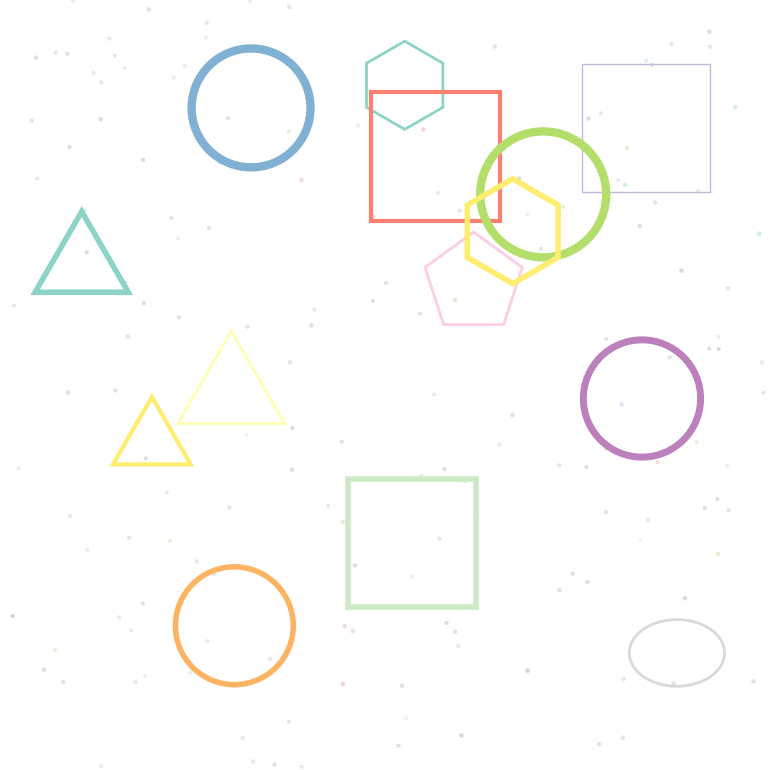[{"shape": "triangle", "thickness": 2, "radius": 0.35, "center": [0.106, 0.655]}, {"shape": "hexagon", "thickness": 1, "radius": 0.29, "center": [0.526, 0.889]}, {"shape": "triangle", "thickness": 1, "radius": 0.4, "center": [0.3, 0.49]}, {"shape": "square", "thickness": 0.5, "radius": 0.42, "center": [0.84, 0.834]}, {"shape": "square", "thickness": 1.5, "radius": 0.42, "center": [0.566, 0.797]}, {"shape": "circle", "thickness": 3, "radius": 0.39, "center": [0.326, 0.86]}, {"shape": "circle", "thickness": 2, "radius": 0.38, "center": [0.304, 0.187]}, {"shape": "circle", "thickness": 3, "radius": 0.41, "center": [0.705, 0.748]}, {"shape": "pentagon", "thickness": 1, "radius": 0.33, "center": [0.615, 0.632]}, {"shape": "oval", "thickness": 1, "radius": 0.31, "center": [0.879, 0.152]}, {"shape": "circle", "thickness": 2.5, "radius": 0.38, "center": [0.834, 0.482]}, {"shape": "square", "thickness": 2, "radius": 0.42, "center": [0.535, 0.295]}, {"shape": "hexagon", "thickness": 2, "radius": 0.34, "center": [0.666, 0.7]}, {"shape": "triangle", "thickness": 1.5, "radius": 0.29, "center": [0.197, 0.426]}]